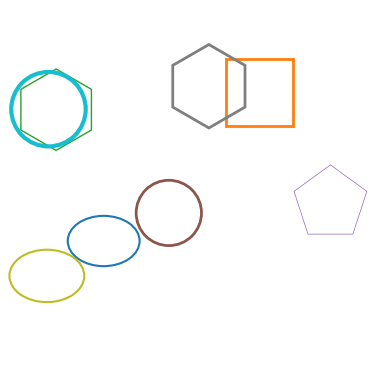[{"shape": "oval", "thickness": 1.5, "radius": 0.47, "center": [0.269, 0.374]}, {"shape": "square", "thickness": 2, "radius": 0.43, "center": [0.674, 0.76]}, {"shape": "hexagon", "thickness": 1, "radius": 0.53, "center": [0.146, 0.715]}, {"shape": "pentagon", "thickness": 0.5, "radius": 0.5, "center": [0.858, 0.472]}, {"shape": "circle", "thickness": 2, "radius": 0.42, "center": [0.438, 0.447]}, {"shape": "hexagon", "thickness": 2, "radius": 0.54, "center": [0.543, 0.776]}, {"shape": "oval", "thickness": 1.5, "radius": 0.49, "center": [0.122, 0.283]}, {"shape": "circle", "thickness": 3, "radius": 0.48, "center": [0.126, 0.716]}]